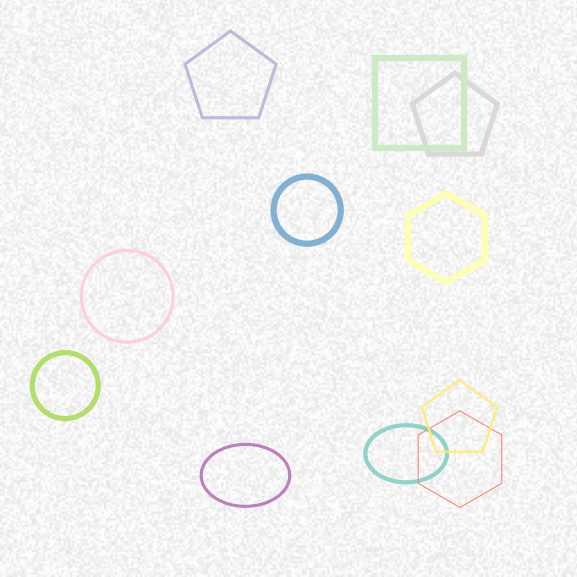[{"shape": "oval", "thickness": 2, "radius": 0.35, "center": [0.703, 0.213]}, {"shape": "hexagon", "thickness": 3, "radius": 0.38, "center": [0.773, 0.587]}, {"shape": "pentagon", "thickness": 1.5, "radius": 0.41, "center": [0.399, 0.862]}, {"shape": "hexagon", "thickness": 0.5, "radius": 0.42, "center": [0.796, 0.204]}, {"shape": "circle", "thickness": 3, "radius": 0.29, "center": [0.532, 0.635]}, {"shape": "circle", "thickness": 2.5, "radius": 0.29, "center": [0.113, 0.331]}, {"shape": "circle", "thickness": 1.5, "radius": 0.4, "center": [0.22, 0.486]}, {"shape": "pentagon", "thickness": 2.5, "radius": 0.39, "center": [0.788, 0.795]}, {"shape": "oval", "thickness": 1.5, "radius": 0.38, "center": [0.425, 0.176]}, {"shape": "square", "thickness": 3, "radius": 0.39, "center": [0.726, 0.821]}, {"shape": "pentagon", "thickness": 1, "radius": 0.34, "center": [0.796, 0.273]}]